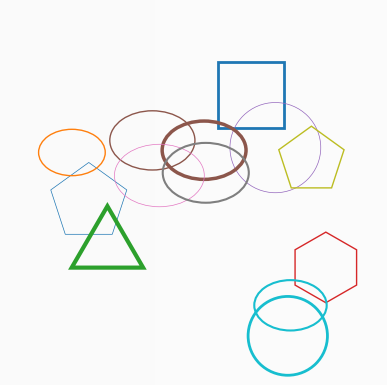[{"shape": "pentagon", "thickness": 0.5, "radius": 0.52, "center": [0.229, 0.475]}, {"shape": "square", "thickness": 2, "radius": 0.43, "center": [0.647, 0.754]}, {"shape": "oval", "thickness": 1, "radius": 0.43, "center": [0.186, 0.604]}, {"shape": "triangle", "thickness": 3, "radius": 0.53, "center": [0.277, 0.358]}, {"shape": "hexagon", "thickness": 1, "radius": 0.46, "center": [0.841, 0.305]}, {"shape": "circle", "thickness": 0.5, "radius": 0.59, "center": [0.711, 0.617]}, {"shape": "oval", "thickness": 2.5, "radius": 0.54, "center": [0.527, 0.61]}, {"shape": "oval", "thickness": 1, "radius": 0.55, "center": [0.393, 0.635]}, {"shape": "oval", "thickness": 0.5, "radius": 0.58, "center": [0.411, 0.544]}, {"shape": "oval", "thickness": 1.5, "radius": 0.56, "center": [0.531, 0.551]}, {"shape": "pentagon", "thickness": 1, "radius": 0.44, "center": [0.804, 0.584]}, {"shape": "circle", "thickness": 2, "radius": 0.51, "center": [0.743, 0.128]}, {"shape": "oval", "thickness": 1.5, "radius": 0.47, "center": [0.75, 0.207]}]